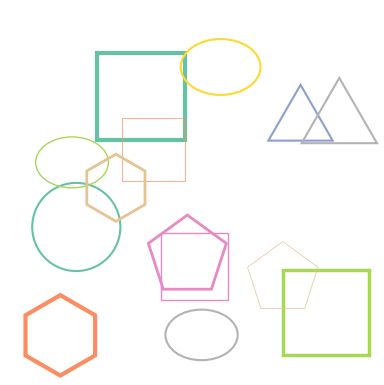[{"shape": "square", "thickness": 3, "radius": 0.57, "center": [0.366, 0.749]}, {"shape": "circle", "thickness": 1.5, "radius": 0.57, "center": [0.198, 0.41]}, {"shape": "hexagon", "thickness": 3, "radius": 0.52, "center": [0.157, 0.129]}, {"shape": "square", "thickness": 0.5, "radius": 0.41, "center": [0.398, 0.611]}, {"shape": "triangle", "thickness": 1.5, "radius": 0.48, "center": [0.781, 0.683]}, {"shape": "pentagon", "thickness": 2, "radius": 0.53, "center": [0.487, 0.335]}, {"shape": "square", "thickness": 1, "radius": 0.43, "center": [0.505, 0.307]}, {"shape": "square", "thickness": 2.5, "radius": 0.56, "center": [0.846, 0.188]}, {"shape": "oval", "thickness": 1, "radius": 0.47, "center": [0.187, 0.578]}, {"shape": "oval", "thickness": 1.5, "radius": 0.52, "center": [0.573, 0.826]}, {"shape": "pentagon", "thickness": 0.5, "radius": 0.48, "center": [0.735, 0.276]}, {"shape": "hexagon", "thickness": 2, "radius": 0.44, "center": [0.301, 0.512]}, {"shape": "oval", "thickness": 1.5, "radius": 0.47, "center": [0.524, 0.13]}, {"shape": "triangle", "thickness": 1.5, "radius": 0.57, "center": [0.881, 0.685]}]